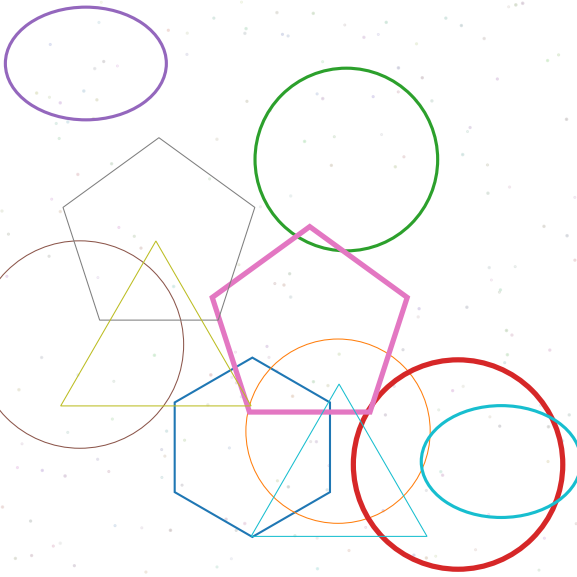[{"shape": "hexagon", "thickness": 1, "radius": 0.78, "center": [0.437, 0.225]}, {"shape": "circle", "thickness": 0.5, "radius": 0.8, "center": [0.585, 0.253]}, {"shape": "circle", "thickness": 1.5, "radius": 0.79, "center": [0.6, 0.723]}, {"shape": "circle", "thickness": 2.5, "radius": 0.91, "center": [0.793, 0.195]}, {"shape": "oval", "thickness": 1.5, "radius": 0.7, "center": [0.149, 0.889]}, {"shape": "circle", "thickness": 0.5, "radius": 0.9, "center": [0.138, 0.403]}, {"shape": "pentagon", "thickness": 2.5, "radius": 0.89, "center": [0.536, 0.429]}, {"shape": "pentagon", "thickness": 0.5, "radius": 0.87, "center": [0.275, 0.586]}, {"shape": "triangle", "thickness": 0.5, "radius": 0.95, "center": [0.27, 0.391]}, {"shape": "triangle", "thickness": 0.5, "radius": 0.88, "center": [0.587, 0.158]}, {"shape": "oval", "thickness": 1.5, "radius": 0.69, "center": [0.868, 0.2]}]